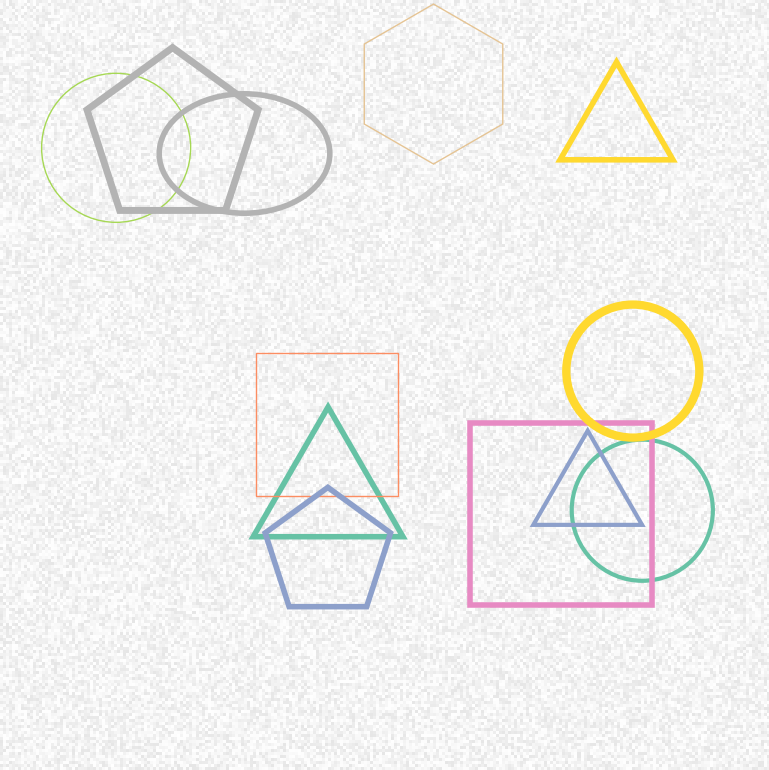[{"shape": "circle", "thickness": 1.5, "radius": 0.46, "center": [0.834, 0.337]}, {"shape": "triangle", "thickness": 2, "radius": 0.56, "center": [0.426, 0.359]}, {"shape": "square", "thickness": 0.5, "radius": 0.46, "center": [0.425, 0.449]}, {"shape": "triangle", "thickness": 1.5, "radius": 0.41, "center": [0.763, 0.359]}, {"shape": "pentagon", "thickness": 2, "radius": 0.43, "center": [0.426, 0.281]}, {"shape": "square", "thickness": 2, "radius": 0.59, "center": [0.728, 0.332]}, {"shape": "circle", "thickness": 0.5, "radius": 0.48, "center": [0.151, 0.808]}, {"shape": "triangle", "thickness": 2, "radius": 0.42, "center": [0.801, 0.835]}, {"shape": "circle", "thickness": 3, "radius": 0.43, "center": [0.822, 0.518]}, {"shape": "hexagon", "thickness": 0.5, "radius": 0.52, "center": [0.563, 0.891]}, {"shape": "pentagon", "thickness": 2.5, "radius": 0.58, "center": [0.224, 0.821]}, {"shape": "oval", "thickness": 2, "radius": 0.55, "center": [0.318, 0.801]}]